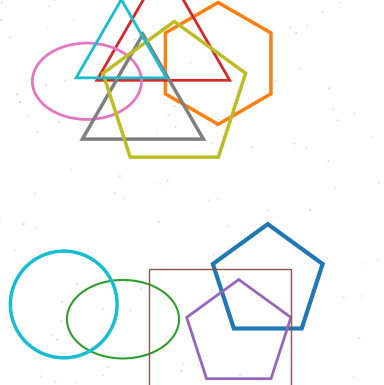[{"shape": "pentagon", "thickness": 3, "radius": 0.75, "center": [0.695, 0.268]}, {"shape": "hexagon", "thickness": 2.5, "radius": 0.79, "center": [0.567, 0.835]}, {"shape": "oval", "thickness": 1.5, "radius": 0.73, "center": [0.319, 0.171]}, {"shape": "triangle", "thickness": 2, "radius": 1.0, "center": [0.424, 0.891]}, {"shape": "pentagon", "thickness": 2, "radius": 0.71, "center": [0.62, 0.132]}, {"shape": "square", "thickness": 1, "radius": 0.93, "center": [0.572, 0.115]}, {"shape": "oval", "thickness": 2, "radius": 0.71, "center": [0.226, 0.789]}, {"shape": "triangle", "thickness": 2.5, "radius": 0.91, "center": [0.371, 0.729]}, {"shape": "pentagon", "thickness": 2.5, "radius": 0.97, "center": [0.453, 0.749]}, {"shape": "circle", "thickness": 2.5, "radius": 0.69, "center": [0.166, 0.209]}, {"shape": "triangle", "thickness": 2, "radius": 0.68, "center": [0.315, 0.866]}]